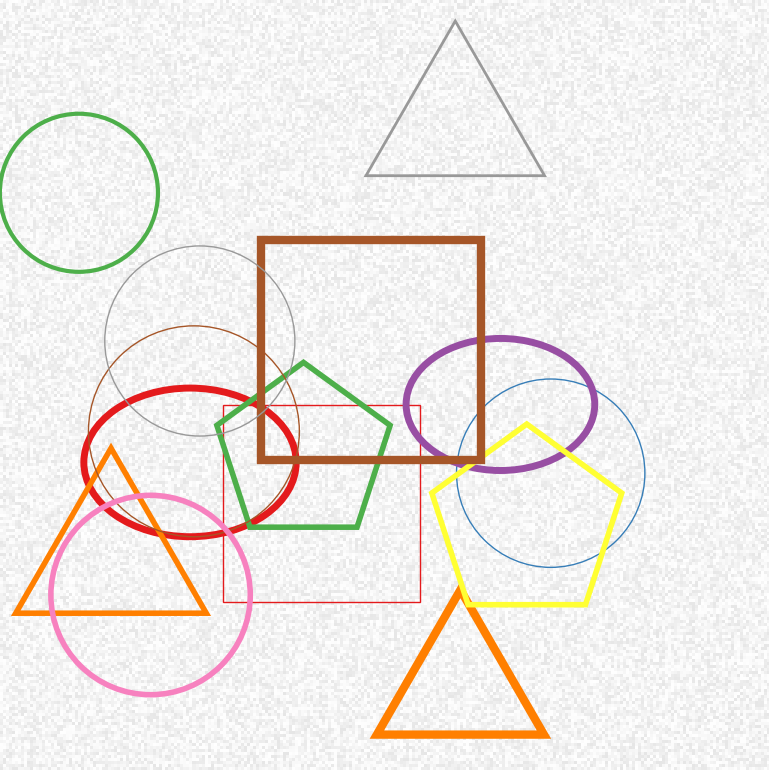[{"shape": "oval", "thickness": 2.5, "radius": 0.69, "center": [0.247, 0.399]}, {"shape": "square", "thickness": 0.5, "radius": 0.64, "center": [0.417, 0.346]}, {"shape": "circle", "thickness": 0.5, "radius": 0.61, "center": [0.715, 0.385]}, {"shape": "circle", "thickness": 1.5, "radius": 0.51, "center": [0.102, 0.75]}, {"shape": "pentagon", "thickness": 2, "radius": 0.59, "center": [0.394, 0.411]}, {"shape": "oval", "thickness": 2.5, "radius": 0.61, "center": [0.65, 0.475]}, {"shape": "triangle", "thickness": 3, "radius": 0.63, "center": [0.598, 0.109]}, {"shape": "triangle", "thickness": 2, "radius": 0.71, "center": [0.144, 0.275]}, {"shape": "pentagon", "thickness": 2, "radius": 0.65, "center": [0.684, 0.32]}, {"shape": "circle", "thickness": 0.5, "radius": 0.68, "center": [0.252, 0.44]}, {"shape": "square", "thickness": 3, "radius": 0.71, "center": [0.481, 0.546]}, {"shape": "circle", "thickness": 2, "radius": 0.65, "center": [0.196, 0.227]}, {"shape": "triangle", "thickness": 1, "radius": 0.67, "center": [0.591, 0.839]}, {"shape": "circle", "thickness": 0.5, "radius": 0.62, "center": [0.26, 0.557]}]